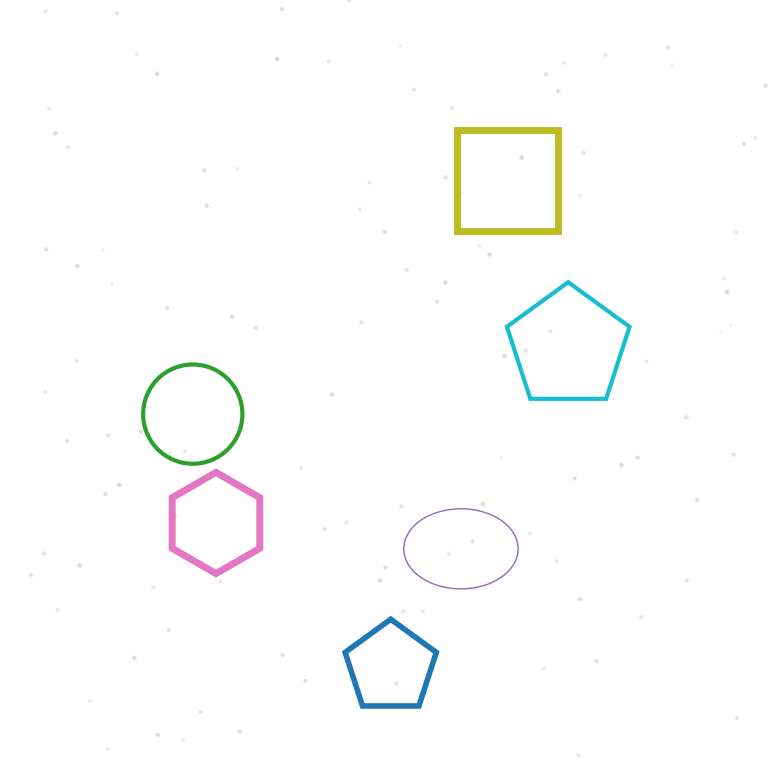[{"shape": "pentagon", "thickness": 2, "radius": 0.31, "center": [0.507, 0.134]}, {"shape": "circle", "thickness": 1.5, "radius": 0.32, "center": [0.25, 0.462]}, {"shape": "oval", "thickness": 0.5, "radius": 0.37, "center": [0.599, 0.287]}, {"shape": "hexagon", "thickness": 2.5, "radius": 0.33, "center": [0.281, 0.321]}, {"shape": "square", "thickness": 2.5, "radius": 0.33, "center": [0.659, 0.765]}, {"shape": "pentagon", "thickness": 1.5, "radius": 0.42, "center": [0.738, 0.55]}]